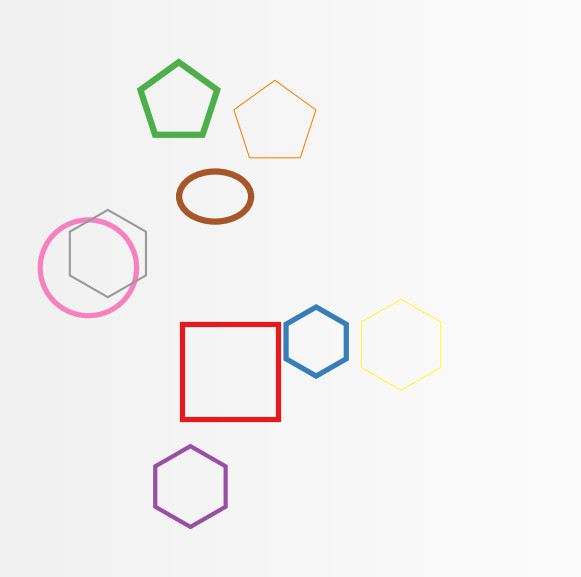[{"shape": "square", "thickness": 2.5, "radius": 0.41, "center": [0.396, 0.356]}, {"shape": "hexagon", "thickness": 2.5, "radius": 0.3, "center": [0.544, 0.408]}, {"shape": "pentagon", "thickness": 3, "radius": 0.35, "center": [0.308, 0.822]}, {"shape": "hexagon", "thickness": 2, "radius": 0.35, "center": [0.328, 0.157]}, {"shape": "pentagon", "thickness": 0.5, "radius": 0.37, "center": [0.473, 0.786]}, {"shape": "hexagon", "thickness": 0.5, "radius": 0.39, "center": [0.69, 0.402]}, {"shape": "oval", "thickness": 3, "radius": 0.31, "center": [0.37, 0.659]}, {"shape": "circle", "thickness": 2.5, "radius": 0.41, "center": [0.152, 0.535]}, {"shape": "hexagon", "thickness": 1, "radius": 0.38, "center": [0.186, 0.56]}]